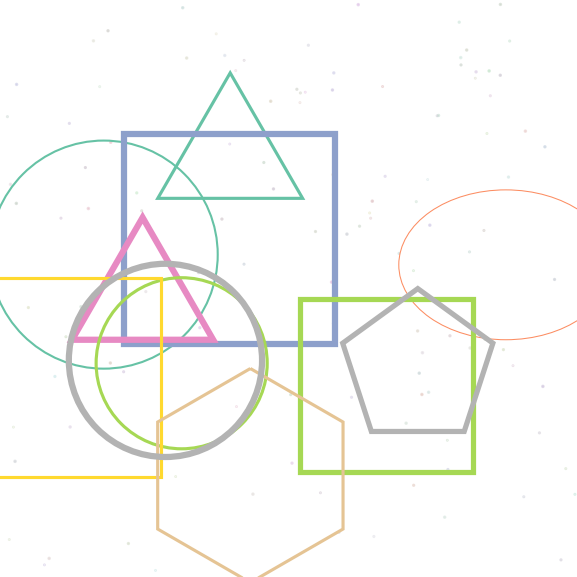[{"shape": "circle", "thickness": 1, "radius": 0.99, "center": [0.18, 0.558]}, {"shape": "triangle", "thickness": 1.5, "radius": 0.72, "center": [0.399, 0.728]}, {"shape": "oval", "thickness": 0.5, "radius": 0.93, "center": [0.876, 0.541]}, {"shape": "square", "thickness": 3, "radius": 0.91, "center": [0.398, 0.585]}, {"shape": "triangle", "thickness": 3, "radius": 0.71, "center": [0.247, 0.481]}, {"shape": "square", "thickness": 2.5, "radius": 0.75, "center": [0.669, 0.331]}, {"shape": "circle", "thickness": 1.5, "radius": 0.74, "center": [0.315, 0.37]}, {"shape": "square", "thickness": 1.5, "radius": 0.86, "center": [0.106, 0.346]}, {"shape": "hexagon", "thickness": 1.5, "radius": 0.93, "center": [0.434, 0.176]}, {"shape": "circle", "thickness": 3, "radius": 0.84, "center": [0.286, 0.375]}, {"shape": "pentagon", "thickness": 2.5, "radius": 0.68, "center": [0.723, 0.363]}]